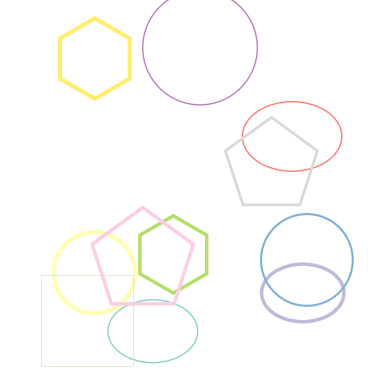[{"shape": "oval", "thickness": 1, "radius": 0.58, "center": [0.397, 0.14]}, {"shape": "circle", "thickness": 3, "radius": 0.53, "center": [0.245, 0.292]}, {"shape": "oval", "thickness": 2.5, "radius": 0.53, "center": [0.786, 0.239]}, {"shape": "oval", "thickness": 1, "radius": 0.65, "center": [0.759, 0.646]}, {"shape": "circle", "thickness": 1.5, "radius": 0.6, "center": [0.797, 0.325]}, {"shape": "hexagon", "thickness": 2.5, "radius": 0.5, "center": [0.45, 0.339]}, {"shape": "pentagon", "thickness": 2.5, "radius": 0.69, "center": [0.371, 0.323]}, {"shape": "pentagon", "thickness": 2, "radius": 0.63, "center": [0.705, 0.569]}, {"shape": "circle", "thickness": 1, "radius": 0.74, "center": [0.52, 0.877]}, {"shape": "square", "thickness": 0.5, "radius": 0.59, "center": [0.226, 0.167]}, {"shape": "hexagon", "thickness": 3, "radius": 0.52, "center": [0.246, 0.848]}]